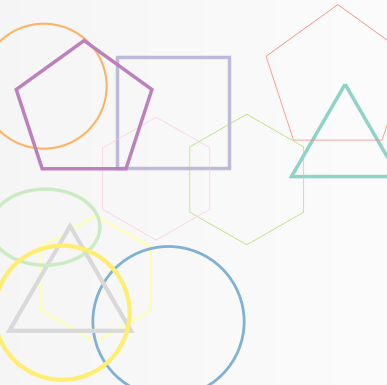[{"shape": "triangle", "thickness": 2.5, "radius": 0.8, "center": [0.891, 0.621]}, {"shape": "hexagon", "thickness": 1.5, "radius": 0.82, "center": [0.247, 0.276]}, {"shape": "square", "thickness": 2.5, "radius": 0.72, "center": [0.446, 0.707]}, {"shape": "pentagon", "thickness": 0.5, "radius": 0.97, "center": [0.872, 0.794]}, {"shape": "circle", "thickness": 2, "radius": 0.98, "center": [0.435, 0.165]}, {"shape": "circle", "thickness": 1.5, "radius": 0.81, "center": [0.113, 0.776]}, {"shape": "hexagon", "thickness": 0.5, "radius": 0.85, "center": [0.637, 0.534]}, {"shape": "hexagon", "thickness": 0.5, "radius": 0.8, "center": [0.403, 0.536]}, {"shape": "triangle", "thickness": 3, "radius": 0.91, "center": [0.181, 0.231]}, {"shape": "pentagon", "thickness": 2.5, "radius": 0.92, "center": [0.217, 0.711]}, {"shape": "oval", "thickness": 2.5, "radius": 0.71, "center": [0.117, 0.41]}, {"shape": "circle", "thickness": 3, "radius": 0.87, "center": [0.16, 0.188]}]